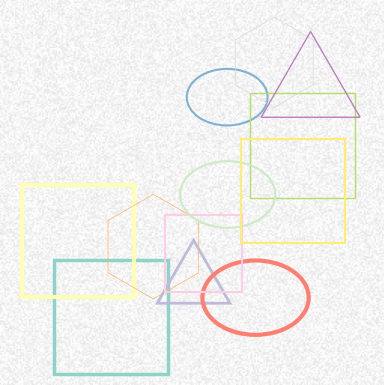[{"shape": "square", "thickness": 2.5, "radius": 0.74, "center": [0.288, 0.176]}, {"shape": "square", "thickness": 3, "radius": 0.73, "center": [0.203, 0.374]}, {"shape": "triangle", "thickness": 2, "radius": 0.55, "center": [0.503, 0.267]}, {"shape": "oval", "thickness": 3, "radius": 0.69, "center": [0.664, 0.227]}, {"shape": "oval", "thickness": 1.5, "radius": 0.52, "center": [0.59, 0.748]}, {"shape": "hexagon", "thickness": 0.5, "radius": 0.68, "center": [0.398, 0.36]}, {"shape": "square", "thickness": 1, "radius": 0.68, "center": [0.785, 0.621]}, {"shape": "square", "thickness": 1.5, "radius": 0.5, "center": [0.528, 0.341]}, {"shape": "hexagon", "thickness": 0.5, "radius": 0.58, "center": [0.712, 0.838]}, {"shape": "triangle", "thickness": 1, "radius": 0.74, "center": [0.807, 0.77]}, {"shape": "oval", "thickness": 1.5, "radius": 0.62, "center": [0.591, 0.495]}, {"shape": "square", "thickness": 1.5, "radius": 0.67, "center": [0.761, 0.504]}]